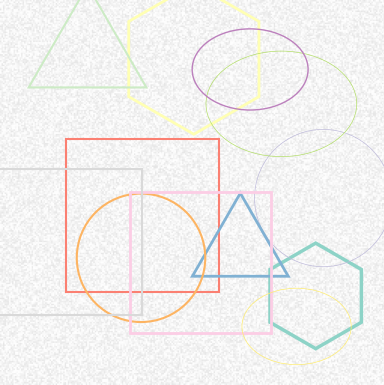[{"shape": "hexagon", "thickness": 2.5, "radius": 0.69, "center": [0.82, 0.231]}, {"shape": "hexagon", "thickness": 2, "radius": 0.98, "center": [0.503, 0.847]}, {"shape": "circle", "thickness": 0.5, "radius": 0.89, "center": [0.84, 0.486]}, {"shape": "square", "thickness": 1.5, "radius": 0.99, "center": [0.369, 0.44]}, {"shape": "triangle", "thickness": 2, "radius": 0.72, "center": [0.624, 0.354]}, {"shape": "circle", "thickness": 1.5, "radius": 0.83, "center": [0.366, 0.33]}, {"shape": "oval", "thickness": 0.5, "radius": 0.98, "center": [0.731, 0.73]}, {"shape": "square", "thickness": 2, "radius": 0.92, "center": [0.52, 0.318]}, {"shape": "square", "thickness": 1.5, "radius": 0.95, "center": [0.18, 0.372]}, {"shape": "oval", "thickness": 1, "radius": 0.75, "center": [0.65, 0.82]}, {"shape": "triangle", "thickness": 1.5, "radius": 0.88, "center": [0.227, 0.861]}, {"shape": "oval", "thickness": 0.5, "radius": 0.71, "center": [0.77, 0.152]}]